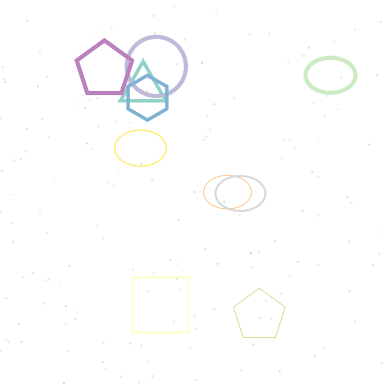[{"shape": "triangle", "thickness": 2.5, "radius": 0.34, "center": [0.372, 0.772]}, {"shape": "square", "thickness": 1, "radius": 0.36, "center": [0.415, 0.209]}, {"shape": "circle", "thickness": 3, "radius": 0.38, "center": [0.406, 0.827]}, {"shape": "hexagon", "thickness": 2.5, "radius": 0.29, "center": [0.383, 0.746]}, {"shape": "oval", "thickness": 0.5, "radius": 0.31, "center": [0.591, 0.501]}, {"shape": "pentagon", "thickness": 0.5, "radius": 0.35, "center": [0.674, 0.18]}, {"shape": "oval", "thickness": 1.5, "radius": 0.32, "center": [0.624, 0.498]}, {"shape": "pentagon", "thickness": 3, "radius": 0.38, "center": [0.271, 0.82]}, {"shape": "oval", "thickness": 3, "radius": 0.32, "center": [0.858, 0.804]}, {"shape": "oval", "thickness": 1, "radius": 0.34, "center": [0.365, 0.615]}]